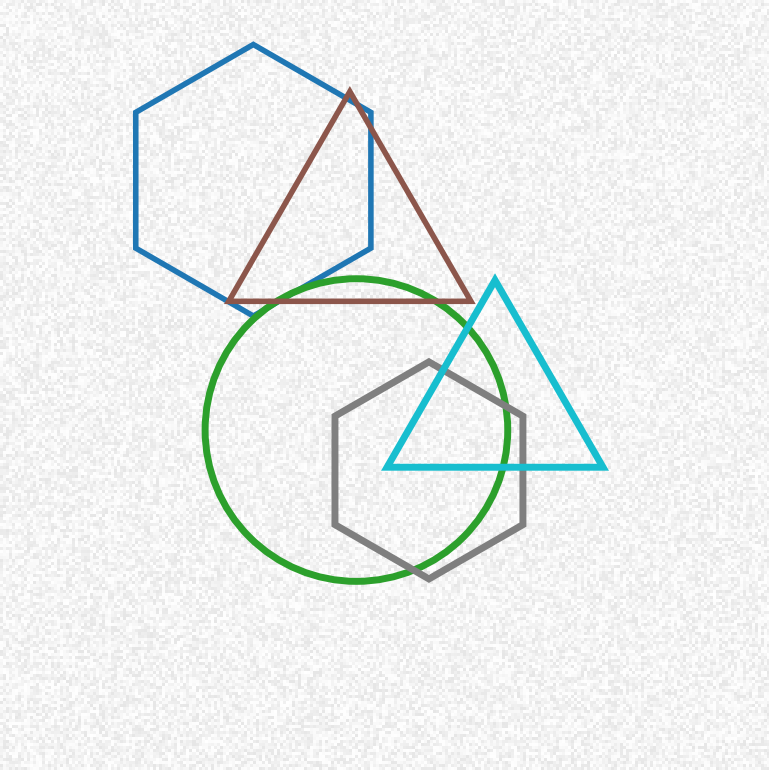[{"shape": "hexagon", "thickness": 2, "radius": 0.88, "center": [0.329, 0.766]}, {"shape": "circle", "thickness": 2.5, "radius": 0.98, "center": [0.463, 0.442]}, {"shape": "triangle", "thickness": 2, "radius": 0.91, "center": [0.454, 0.699]}, {"shape": "hexagon", "thickness": 2.5, "radius": 0.7, "center": [0.557, 0.389]}, {"shape": "triangle", "thickness": 2.5, "radius": 0.81, "center": [0.643, 0.474]}]